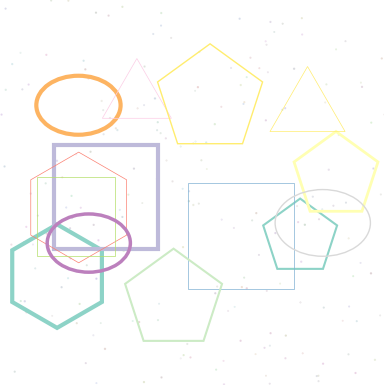[{"shape": "pentagon", "thickness": 1.5, "radius": 0.5, "center": [0.78, 0.383]}, {"shape": "hexagon", "thickness": 3, "radius": 0.67, "center": [0.148, 0.283]}, {"shape": "pentagon", "thickness": 2, "radius": 0.57, "center": [0.873, 0.544]}, {"shape": "square", "thickness": 3, "radius": 0.67, "center": [0.274, 0.489]}, {"shape": "hexagon", "thickness": 0.5, "radius": 0.72, "center": [0.204, 0.461]}, {"shape": "square", "thickness": 0.5, "radius": 0.69, "center": [0.626, 0.388]}, {"shape": "oval", "thickness": 3, "radius": 0.55, "center": [0.204, 0.727]}, {"shape": "square", "thickness": 0.5, "radius": 0.51, "center": [0.198, 0.437]}, {"shape": "triangle", "thickness": 0.5, "radius": 0.52, "center": [0.356, 0.744]}, {"shape": "oval", "thickness": 1, "radius": 0.62, "center": [0.838, 0.421]}, {"shape": "oval", "thickness": 2.5, "radius": 0.54, "center": [0.231, 0.369]}, {"shape": "pentagon", "thickness": 1.5, "radius": 0.66, "center": [0.451, 0.222]}, {"shape": "triangle", "thickness": 0.5, "radius": 0.56, "center": [0.799, 0.715]}, {"shape": "pentagon", "thickness": 1, "radius": 0.72, "center": [0.546, 0.743]}]